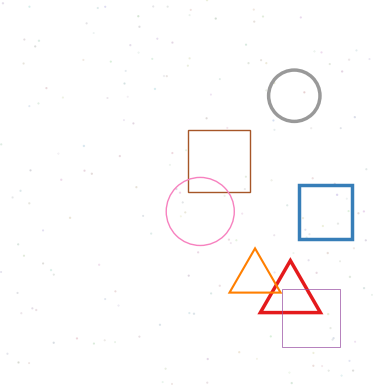[{"shape": "triangle", "thickness": 2.5, "radius": 0.45, "center": [0.754, 0.233]}, {"shape": "square", "thickness": 2.5, "radius": 0.35, "center": [0.846, 0.45]}, {"shape": "square", "thickness": 0.5, "radius": 0.38, "center": [0.807, 0.175]}, {"shape": "triangle", "thickness": 1.5, "radius": 0.38, "center": [0.662, 0.278]}, {"shape": "square", "thickness": 1, "radius": 0.4, "center": [0.568, 0.582]}, {"shape": "circle", "thickness": 1, "radius": 0.44, "center": [0.52, 0.451]}, {"shape": "circle", "thickness": 2.5, "radius": 0.33, "center": [0.764, 0.751]}]